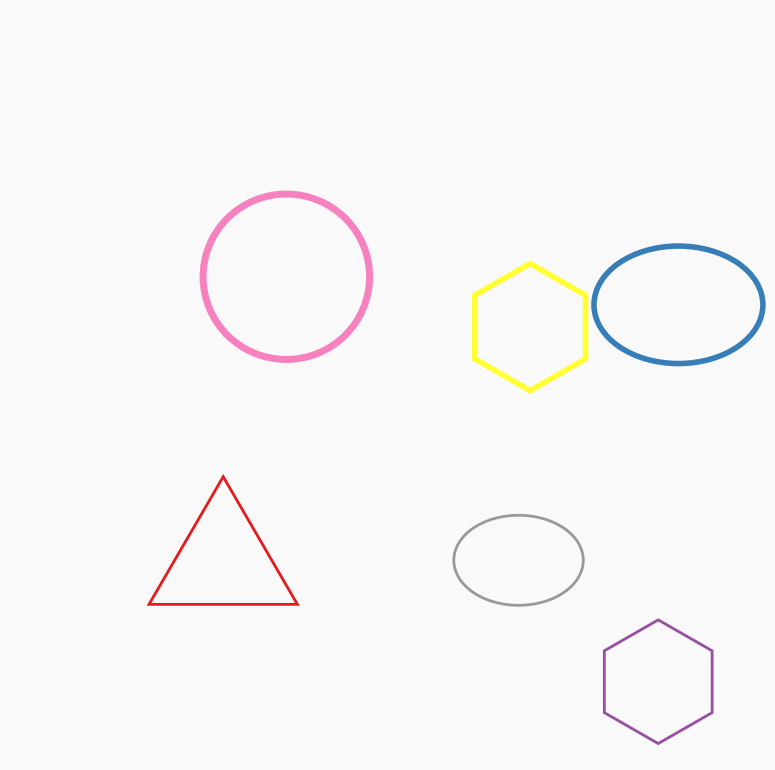[{"shape": "triangle", "thickness": 1, "radius": 0.55, "center": [0.288, 0.27]}, {"shape": "oval", "thickness": 2, "radius": 0.54, "center": [0.875, 0.604]}, {"shape": "hexagon", "thickness": 1, "radius": 0.4, "center": [0.849, 0.115]}, {"shape": "hexagon", "thickness": 2, "radius": 0.41, "center": [0.684, 0.575]}, {"shape": "circle", "thickness": 2.5, "radius": 0.54, "center": [0.369, 0.641]}, {"shape": "oval", "thickness": 1, "radius": 0.42, "center": [0.669, 0.272]}]